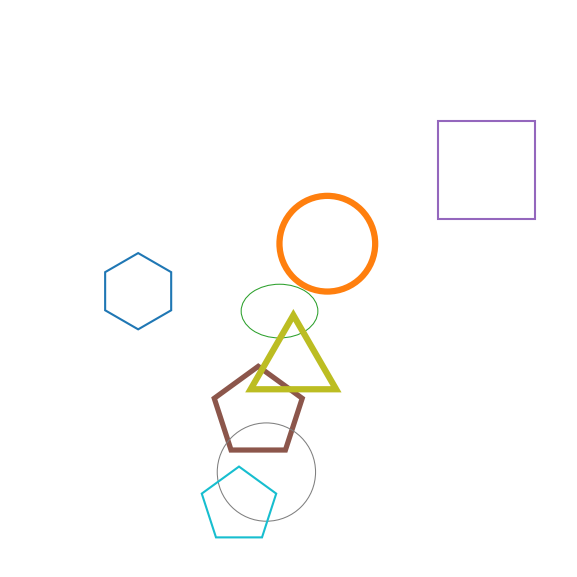[{"shape": "hexagon", "thickness": 1, "radius": 0.33, "center": [0.239, 0.495]}, {"shape": "circle", "thickness": 3, "radius": 0.41, "center": [0.567, 0.577]}, {"shape": "oval", "thickness": 0.5, "radius": 0.33, "center": [0.484, 0.46]}, {"shape": "square", "thickness": 1, "radius": 0.42, "center": [0.842, 0.704]}, {"shape": "pentagon", "thickness": 2.5, "radius": 0.4, "center": [0.447, 0.285]}, {"shape": "circle", "thickness": 0.5, "radius": 0.43, "center": [0.461, 0.182]}, {"shape": "triangle", "thickness": 3, "radius": 0.43, "center": [0.508, 0.368]}, {"shape": "pentagon", "thickness": 1, "radius": 0.34, "center": [0.414, 0.123]}]